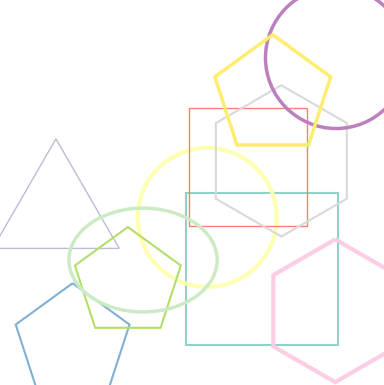[{"shape": "square", "thickness": 1.5, "radius": 0.99, "center": [0.681, 0.301]}, {"shape": "circle", "thickness": 3, "radius": 0.9, "center": [0.538, 0.435]}, {"shape": "triangle", "thickness": 1, "radius": 0.95, "center": [0.145, 0.45]}, {"shape": "square", "thickness": 1, "radius": 0.76, "center": [0.644, 0.566]}, {"shape": "pentagon", "thickness": 1.5, "radius": 0.78, "center": [0.189, 0.109]}, {"shape": "pentagon", "thickness": 1.5, "radius": 0.72, "center": [0.332, 0.266]}, {"shape": "hexagon", "thickness": 3, "radius": 0.93, "center": [0.871, 0.193]}, {"shape": "hexagon", "thickness": 1.5, "radius": 0.98, "center": [0.731, 0.582]}, {"shape": "circle", "thickness": 2.5, "radius": 0.92, "center": [0.873, 0.85]}, {"shape": "oval", "thickness": 2.5, "radius": 0.96, "center": [0.372, 0.325]}, {"shape": "pentagon", "thickness": 2.5, "radius": 0.79, "center": [0.708, 0.752]}]